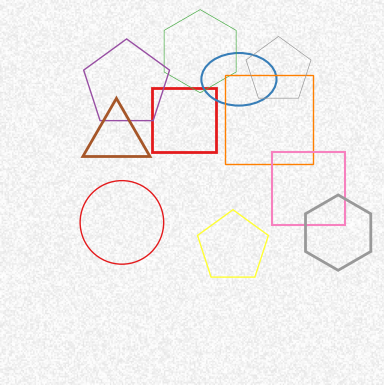[{"shape": "circle", "thickness": 1, "radius": 0.54, "center": [0.317, 0.422]}, {"shape": "square", "thickness": 2, "radius": 0.42, "center": [0.479, 0.688]}, {"shape": "oval", "thickness": 1.5, "radius": 0.49, "center": [0.621, 0.794]}, {"shape": "hexagon", "thickness": 0.5, "radius": 0.54, "center": [0.52, 0.867]}, {"shape": "pentagon", "thickness": 1, "radius": 0.59, "center": [0.329, 0.782]}, {"shape": "square", "thickness": 1, "radius": 0.58, "center": [0.699, 0.689]}, {"shape": "pentagon", "thickness": 1, "radius": 0.48, "center": [0.605, 0.359]}, {"shape": "triangle", "thickness": 2, "radius": 0.5, "center": [0.302, 0.644]}, {"shape": "square", "thickness": 1.5, "radius": 0.48, "center": [0.801, 0.51]}, {"shape": "hexagon", "thickness": 2, "radius": 0.49, "center": [0.878, 0.396]}, {"shape": "pentagon", "thickness": 0.5, "radius": 0.44, "center": [0.723, 0.817]}]